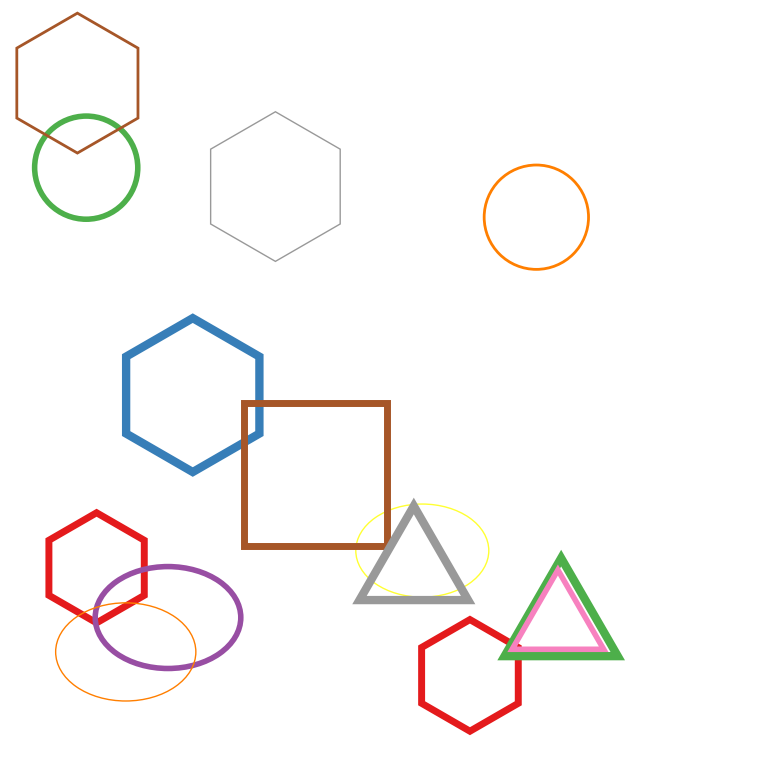[{"shape": "hexagon", "thickness": 2.5, "radius": 0.36, "center": [0.125, 0.263]}, {"shape": "hexagon", "thickness": 2.5, "radius": 0.36, "center": [0.61, 0.123]}, {"shape": "hexagon", "thickness": 3, "radius": 0.5, "center": [0.25, 0.487]}, {"shape": "triangle", "thickness": 3, "radius": 0.42, "center": [0.729, 0.19]}, {"shape": "circle", "thickness": 2, "radius": 0.33, "center": [0.112, 0.782]}, {"shape": "oval", "thickness": 2, "radius": 0.47, "center": [0.218, 0.198]}, {"shape": "circle", "thickness": 1, "radius": 0.34, "center": [0.697, 0.718]}, {"shape": "oval", "thickness": 0.5, "radius": 0.46, "center": [0.163, 0.153]}, {"shape": "oval", "thickness": 0.5, "radius": 0.43, "center": [0.548, 0.285]}, {"shape": "hexagon", "thickness": 1, "radius": 0.45, "center": [0.101, 0.892]}, {"shape": "square", "thickness": 2.5, "radius": 0.47, "center": [0.41, 0.384]}, {"shape": "triangle", "thickness": 2, "radius": 0.34, "center": [0.725, 0.191]}, {"shape": "triangle", "thickness": 3, "radius": 0.41, "center": [0.537, 0.261]}, {"shape": "hexagon", "thickness": 0.5, "radius": 0.49, "center": [0.358, 0.758]}]